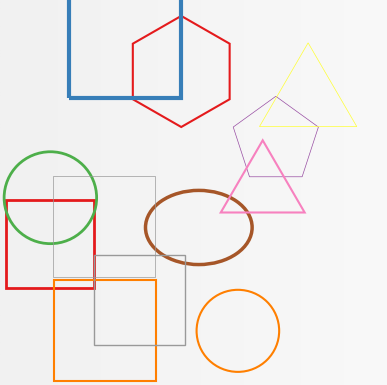[{"shape": "hexagon", "thickness": 1.5, "radius": 0.72, "center": [0.468, 0.814]}, {"shape": "square", "thickness": 2, "radius": 0.57, "center": [0.129, 0.365]}, {"shape": "square", "thickness": 3, "radius": 0.72, "center": [0.322, 0.888]}, {"shape": "circle", "thickness": 2, "radius": 0.6, "center": [0.13, 0.486]}, {"shape": "pentagon", "thickness": 0.5, "radius": 0.58, "center": [0.712, 0.634]}, {"shape": "circle", "thickness": 1.5, "radius": 0.53, "center": [0.614, 0.141]}, {"shape": "square", "thickness": 1.5, "radius": 0.66, "center": [0.271, 0.14]}, {"shape": "triangle", "thickness": 0.5, "radius": 0.73, "center": [0.795, 0.744]}, {"shape": "oval", "thickness": 2.5, "radius": 0.69, "center": [0.513, 0.409]}, {"shape": "triangle", "thickness": 1.5, "radius": 0.62, "center": [0.678, 0.511]}, {"shape": "square", "thickness": 0.5, "radius": 0.65, "center": [0.268, 0.413]}, {"shape": "square", "thickness": 1, "radius": 0.58, "center": [0.36, 0.22]}]